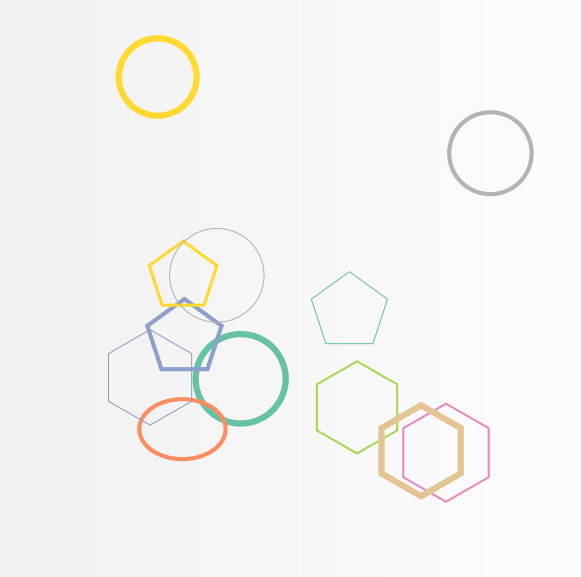[{"shape": "pentagon", "thickness": 0.5, "radius": 0.34, "center": [0.601, 0.46]}, {"shape": "circle", "thickness": 3, "radius": 0.39, "center": [0.414, 0.343]}, {"shape": "oval", "thickness": 2, "radius": 0.37, "center": [0.314, 0.256]}, {"shape": "pentagon", "thickness": 2, "radius": 0.34, "center": [0.317, 0.414]}, {"shape": "hexagon", "thickness": 0.5, "radius": 0.41, "center": [0.258, 0.346]}, {"shape": "hexagon", "thickness": 1, "radius": 0.42, "center": [0.767, 0.215]}, {"shape": "hexagon", "thickness": 1, "radius": 0.4, "center": [0.614, 0.294]}, {"shape": "circle", "thickness": 3, "radius": 0.34, "center": [0.271, 0.866]}, {"shape": "pentagon", "thickness": 1.5, "radius": 0.31, "center": [0.315, 0.52]}, {"shape": "hexagon", "thickness": 3, "radius": 0.39, "center": [0.724, 0.219]}, {"shape": "circle", "thickness": 0.5, "radius": 0.41, "center": [0.373, 0.522]}, {"shape": "circle", "thickness": 2, "radius": 0.35, "center": [0.844, 0.734]}]